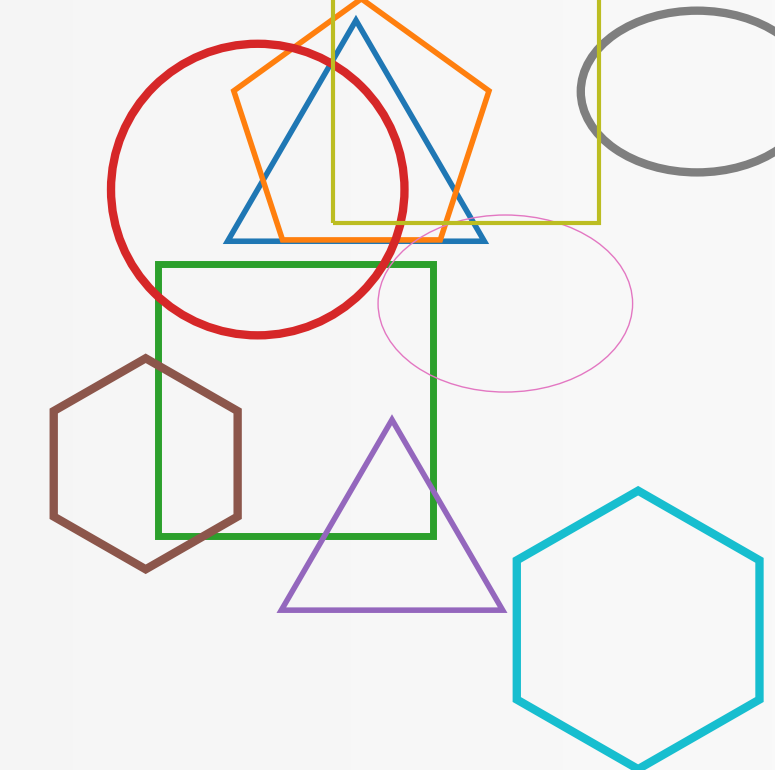[{"shape": "triangle", "thickness": 2, "radius": 0.96, "center": [0.459, 0.782]}, {"shape": "pentagon", "thickness": 2, "radius": 0.87, "center": [0.466, 0.828]}, {"shape": "square", "thickness": 2.5, "radius": 0.88, "center": [0.381, 0.481]}, {"shape": "circle", "thickness": 3, "radius": 0.95, "center": [0.333, 0.754]}, {"shape": "triangle", "thickness": 2, "radius": 0.82, "center": [0.506, 0.29]}, {"shape": "hexagon", "thickness": 3, "radius": 0.69, "center": [0.188, 0.398]}, {"shape": "oval", "thickness": 0.5, "radius": 0.82, "center": [0.652, 0.606]}, {"shape": "oval", "thickness": 3, "radius": 0.75, "center": [0.899, 0.881]}, {"shape": "square", "thickness": 1.5, "radius": 0.86, "center": [0.601, 0.882]}, {"shape": "hexagon", "thickness": 3, "radius": 0.9, "center": [0.823, 0.182]}]